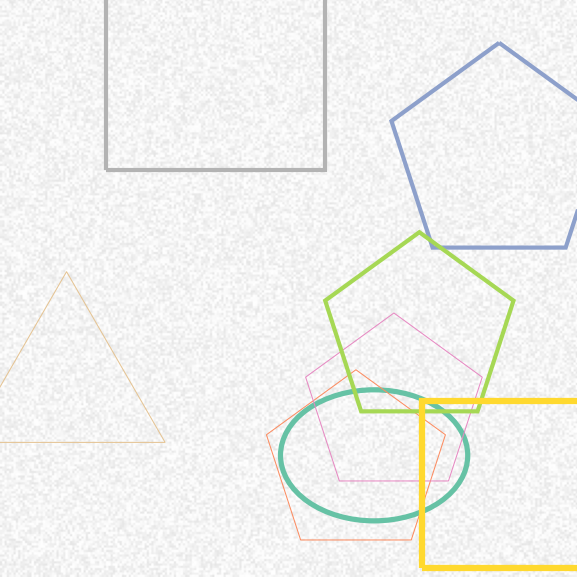[{"shape": "oval", "thickness": 2.5, "radius": 0.81, "center": [0.648, 0.211]}, {"shape": "pentagon", "thickness": 0.5, "radius": 0.81, "center": [0.616, 0.196]}, {"shape": "pentagon", "thickness": 2, "radius": 0.98, "center": [0.864, 0.729]}, {"shape": "pentagon", "thickness": 0.5, "radius": 0.8, "center": [0.682, 0.296]}, {"shape": "pentagon", "thickness": 2, "radius": 0.86, "center": [0.726, 0.426]}, {"shape": "square", "thickness": 3, "radius": 0.72, "center": [0.876, 0.16]}, {"shape": "triangle", "thickness": 0.5, "radius": 0.99, "center": [0.115, 0.332]}, {"shape": "square", "thickness": 2, "radius": 0.94, "center": [0.373, 0.893]}]